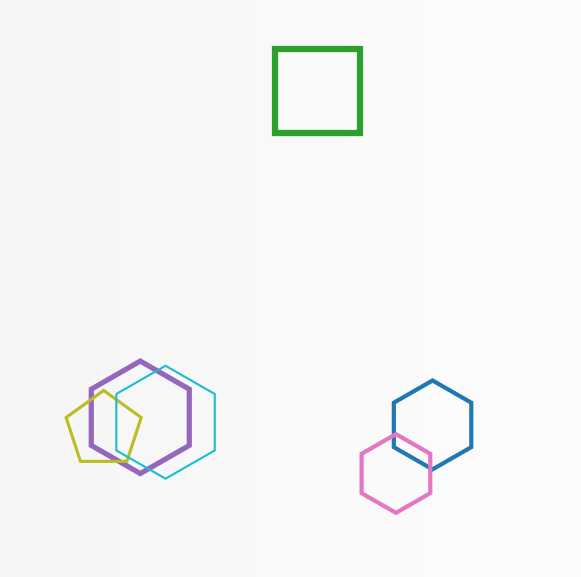[{"shape": "hexagon", "thickness": 2, "radius": 0.38, "center": [0.744, 0.263]}, {"shape": "square", "thickness": 3, "radius": 0.37, "center": [0.546, 0.842]}, {"shape": "hexagon", "thickness": 2.5, "radius": 0.49, "center": [0.241, 0.277]}, {"shape": "hexagon", "thickness": 2, "radius": 0.34, "center": [0.681, 0.179]}, {"shape": "pentagon", "thickness": 1.5, "radius": 0.34, "center": [0.178, 0.255]}, {"shape": "hexagon", "thickness": 1, "radius": 0.49, "center": [0.285, 0.268]}]